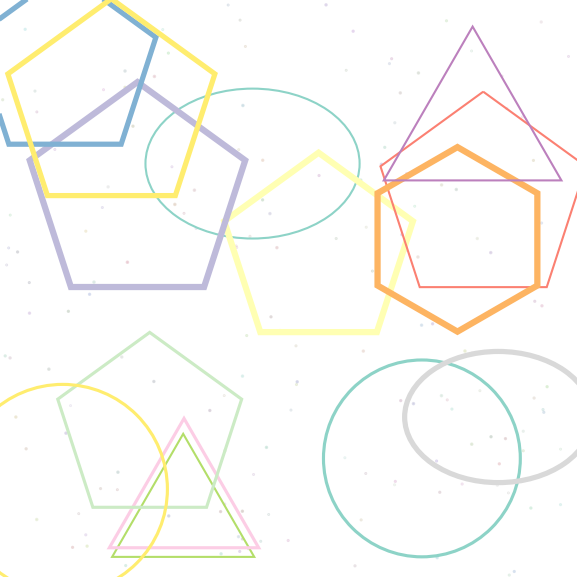[{"shape": "circle", "thickness": 1.5, "radius": 0.85, "center": [0.731, 0.205]}, {"shape": "oval", "thickness": 1, "radius": 0.93, "center": [0.437, 0.716]}, {"shape": "pentagon", "thickness": 3, "radius": 0.86, "center": [0.552, 0.563]}, {"shape": "pentagon", "thickness": 3, "radius": 0.98, "center": [0.238, 0.661]}, {"shape": "pentagon", "thickness": 1, "radius": 0.94, "center": [0.837, 0.653]}, {"shape": "pentagon", "thickness": 2.5, "radius": 0.83, "center": [0.113, 0.883]}, {"shape": "hexagon", "thickness": 3, "radius": 0.8, "center": [0.792, 0.585]}, {"shape": "triangle", "thickness": 1, "radius": 0.71, "center": [0.317, 0.106]}, {"shape": "triangle", "thickness": 1.5, "radius": 0.75, "center": [0.319, 0.125]}, {"shape": "oval", "thickness": 2.5, "radius": 0.81, "center": [0.863, 0.277]}, {"shape": "triangle", "thickness": 1, "radius": 0.89, "center": [0.818, 0.776]}, {"shape": "pentagon", "thickness": 1.5, "radius": 0.84, "center": [0.259, 0.256]}, {"shape": "circle", "thickness": 1.5, "radius": 0.91, "center": [0.109, 0.152]}, {"shape": "pentagon", "thickness": 2.5, "radius": 0.94, "center": [0.193, 0.813]}]